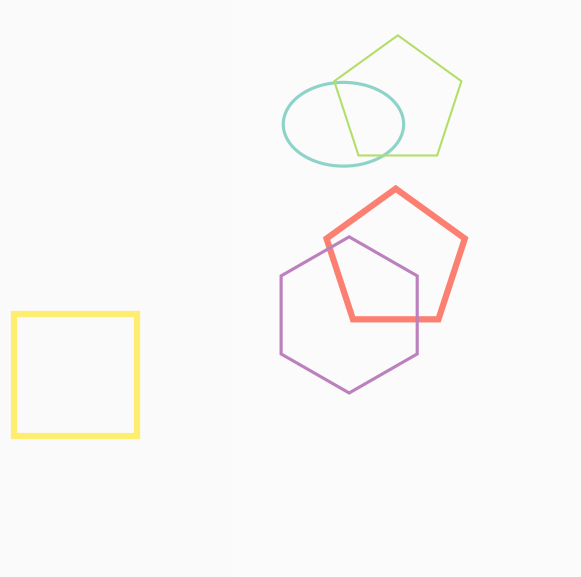[{"shape": "oval", "thickness": 1.5, "radius": 0.52, "center": [0.591, 0.784]}, {"shape": "pentagon", "thickness": 3, "radius": 0.63, "center": [0.681, 0.547]}, {"shape": "pentagon", "thickness": 1, "radius": 0.58, "center": [0.684, 0.823]}, {"shape": "hexagon", "thickness": 1.5, "radius": 0.68, "center": [0.601, 0.454]}, {"shape": "square", "thickness": 3, "radius": 0.53, "center": [0.13, 0.35]}]